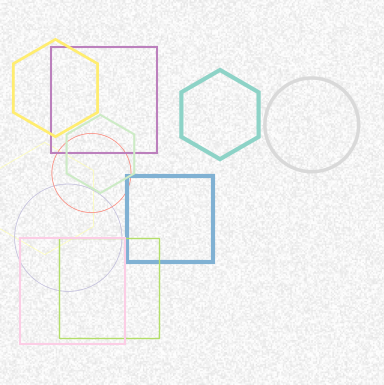[{"shape": "hexagon", "thickness": 3, "radius": 0.58, "center": [0.571, 0.702]}, {"shape": "hexagon", "thickness": 0.5, "radius": 0.73, "center": [0.116, 0.484]}, {"shape": "circle", "thickness": 0.5, "radius": 0.7, "center": [0.177, 0.383]}, {"shape": "circle", "thickness": 0.5, "radius": 0.51, "center": [0.238, 0.551]}, {"shape": "square", "thickness": 3, "radius": 0.56, "center": [0.441, 0.43]}, {"shape": "square", "thickness": 1, "radius": 0.65, "center": [0.283, 0.251]}, {"shape": "square", "thickness": 1.5, "radius": 0.69, "center": [0.188, 0.244]}, {"shape": "circle", "thickness": 2.5, "radius": 0.61, "center": [0.81, 0.676]}, {"shape": "square", "thickness": 1.5, "radius": 0.69, "center": [0.27, 0.741]}, {"shape": "hexagon", "thickness": 1.5, "radius": 0.51, "center": [0.261, 0.6]}, {"shape": "hexagon", "thickness": 2, "radius": 0.63, "center": [0.144, 0.771]}]